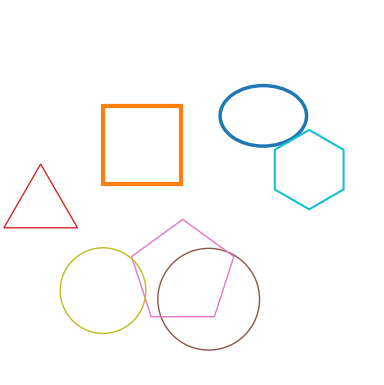[{"shape": "oval", "thickness": 2.5, "radius": 0.56, "center": [0.684, 0.699]}, {"shape": "square", "thickness": 3, "radius": 0.5, "center": [0.369, 0.624]}, {"shape": "triangle", "thickness": 1, "radius": 0.55, "center": [0.106, 0.463]}, {"shape": "circle", "thickness": 1, "radius": 0.66, "center": [0.542, 0.223]}, {"shape": "pentagon", "thickness": 1, "radius": 0.7, "center": [0.475, 0.29]}, {"shape": "circle", "thickness": 1, "radius": 0.56, "center": [0.268, 0.245]}, {"shape": "hexagon", "thickness": 1.5, "radius": 0.52, "center": [0.803, 0.559]}]